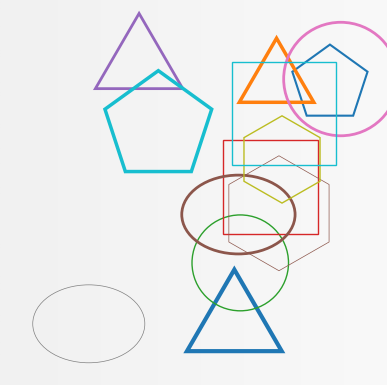[{"shape": "triangle", "thickness": 3, "radius": 0.71, "center": [0.605, 0.159]}, {"shape": "pentagon", "thickness": 1.5, "radius": 0.51, "center": [0.851, 0.782]}, {"shape": "triangle", "thickness": 2.5, "radius": 0.55, "center": [0.714, 0.79]}, {"shape": "circle", "thickness": 1, "radius": 0.62, "center": [0.62, 0.317]}, {"shape": "square", "thickness": 1, "radius": 0.61, "center": [0.699, 0.514]}, {"shape": "triangle", "thickness": 2, "radius": 0.65, "center": [0.359, 0.835]}, {"shape": "oval", "thickness": 2, "radius": 0.73, "center": [0.615, 0.443]}, {"shape": "hexagon", "thickness": 0.5, "radius": 0.75, "center": [0.72, 0.446]}, {"shape": "circle", "thickness": 2, "radius": 0.74, "center": [0.879, 0.795]}, {"shape": "oval", "thickness": 0.5, "radius": 0.72, "center": [0.229, 0.159]}, {"shape": "hexagon", "thickness": 1, "radius": 0.57, "center": [0.728, 0.586]}, {"shape": "pentagon", "thickness": 2.5, "radius": 0.72, "center": [0.409, 0.672]}, {"shape": "square", "thickness": 1, "radius": 0.67, "center": [0.734, 0.705]}]